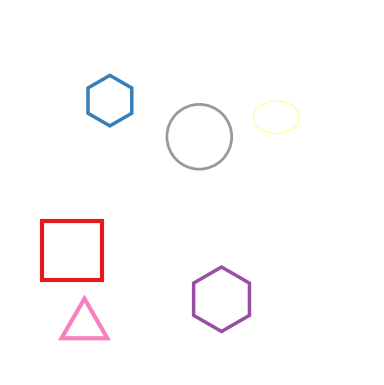[{"shape": "square", "thickness": 3, "radius": 0.39, "center": [0.187, 0.349]}, {"shape": "hexagon", "thickness": 2.5, "radius": 0.33, "center": [0.285, 0.739]}, {"shape": "hexagon", "thickness": 2.5, "radius": 0.42, "center": [0.575, 0.223]}, {"shape": "oval", "thickness": 0.5, "radius": 0.3, "center": [0.718, 0.695]}, {"shape": "triangle", "thickness": 3, "radius": 0.34, "center": [0.219, 0.156]}, {"shape": "circle", "thickness": 2, "radius": 0.42, "center": [0.518, 0.645]}]